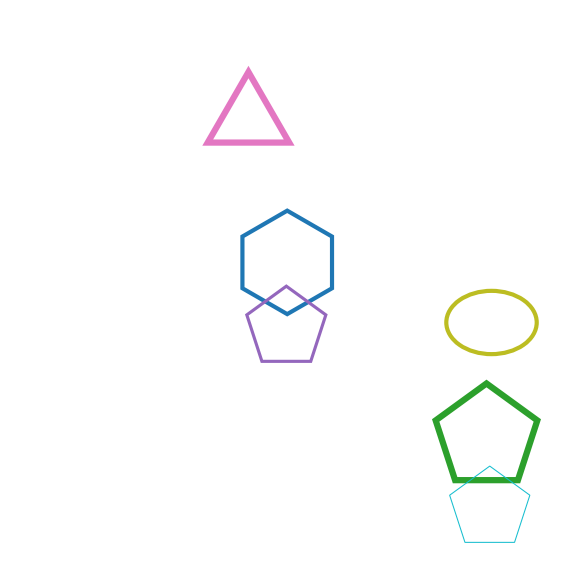[{"shape": "hexagon", "thickness": 2, "radius": 0.45, "center": [0.497, 0.545]}, {"shape": "pentagon", "thickness": 3, "radius": 0.46, "center": [0.842, 0.243]}, {"shape": "pentagon", "thickness": 1.5, "radius": 0.36, "center": [0.496, 0.432]}, {"shape": "triangle", "thickness": 3, "radius": 0.41, "center": [0.43, 0.793]}, {"shape": "oval", "thickness": 2, "radius": 0.39, "center": [0.851, 0.441]}, {"shape": "pentagon", "thickness": 0.5, "radius": 0.37, "center": [0.848, 0.119]}]